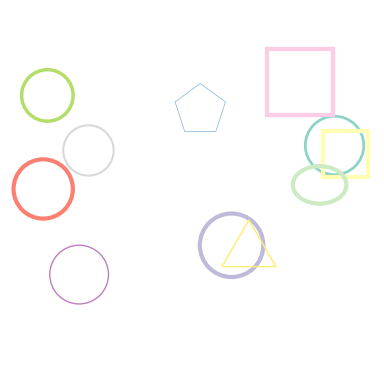[{"shape": "circle", "thickness": 2, "radius": 0.38, "center": [0.869, 0.622]}, {"shape": "square", "thickness": 3, "radius": 0.3, "center": [0.897, 0.601]}, {"shape": "circle", "thickness": 3, "radius": 0.41, "center": [0.601, 0.363]}, {"shape": "circle", "thickness": 3, "radius": 0.39, "center": [0.112, 0.509]}, {"shape": "pentagon", "thickness": 0.5, "radius": 0.34, "center": [0.52, 0.714]}, {"shape": "circle", "thickness": 2.5, "radius": 0.33, "center": [0.123, 0.752]}, {"shape": "square", "thickness": 3, "radius": 0.42, "center": [0.779, 0.787]}, {"shape": "circle", "thickness": 1.5, "radius": 0.33, "center": [0.23, 0.609]}, {"shape": "circle", "thickness": 1, "radius": 0.38, "center": [0.206, 0.287]}, {"shape": "oval", "thickness": 3, "radius": 0.35, "center": [0.83, 0.52]}, {"shape": "triangle", "thickness": 1, "radius": 0.4, "center": [0.647, 0.348]}]